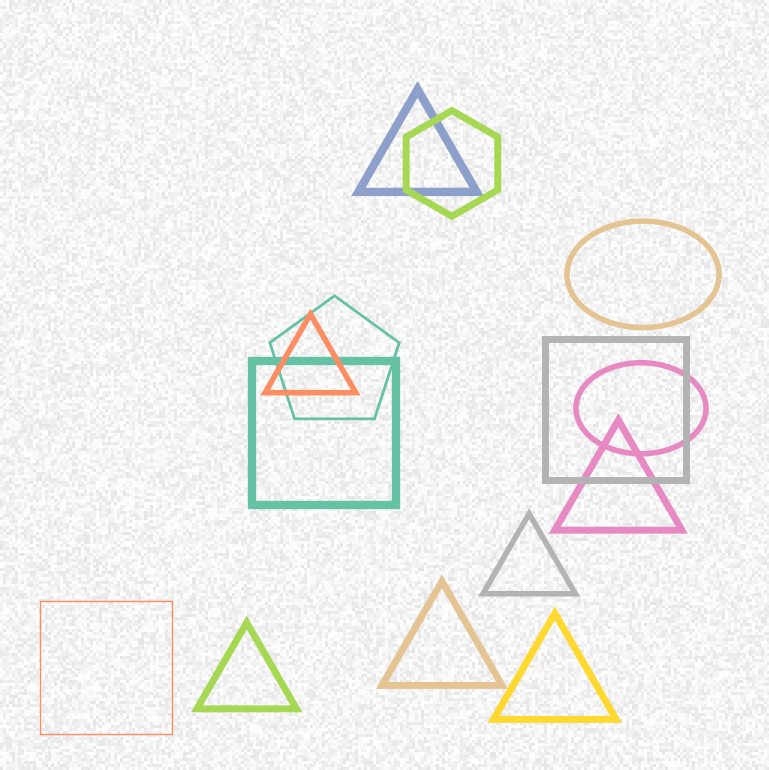[{"shape": "pentagon", "thickness": 1, "radius": 0.44, "center": [0.434, 0.528]}, {"shape": "square", "thickness": 3, "radius": 0.47, "center": [0.421, 0.438]}, {"shape": "square", "thickness": 0.5, "radius": 0.43, "center": [0.137, 0.133]}, {"shape": "triangle", "thickness": 2, "radius": 0.34, "center": [0.403, 0.524]}, {"shape": "triangle", "thickness": 3, "radius": 0.44, "center": [0.542, 0.795]}, {"shape": "triangle", "thickness": 2.5, "radius": 0.48, "center": [0.803, 0.359]}, {"shape": "oval", "thickness": 2, "radius": 0.42, "center": [0.832, 0.47]}, {"shape": "hexagon", "thickness": 2.5, "radius": 0.34, "center": [0.587, 0.788]}, {"shape": "triangle", "thickness": 2.5, "radius": 0.37, "center": [0.32, 0.117]}, {"shape": "triangle", "thickness": 2.5, "radius": 0.46, "center": [0.721, 0.112]}, {"shape": "oval", "thickness": 2, "radius": 0.49, "center": [0.835, 0.644]}, {"shape": "triangle", "thickness": 2.5, "radius": 0.45, "center": [0.574, 0.155]}, {"shape": "square", "thickness": 2.5, "radius": 0.46, "center": [0.799, 0.468]}, {"shape": "triangle", "thickness": 2, "radius": 0.35, "center": [0.687, 0.264]}]